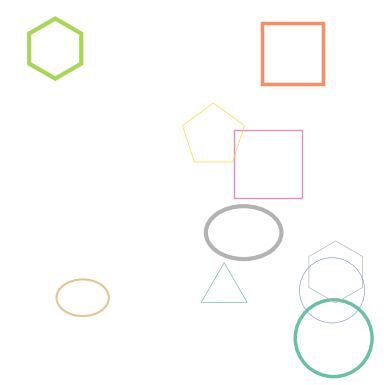[{"shape": "circle", "thickness": 2.5, "radius": 0.5, "center": [0.867, 0.122]}, {"shape": "triangle", "thickness": 0.5, "radius": 0.35, "center": [0.582, 0.249]}, {"shape": "square", "thickness": 2.5, "radius": 0.39, "center": [0.759, 0.862]}, {"shape": "circle", "thickness": 0.5, "radius": 0.42, "center": [0.862, 0.246]}, {"shape": "square", "thickness": 1, "radius": 0.44, "center": [0.696, 0.574]}, {"shape": "hexagon", "thickness": 3, "radius": 0.39, "center": [0.143, 0.874]}, {"shape": "pentagon", "thickness": 0.5, "radius": 0.42, "center": [0.555, 0.648]}, {"shape": "oval", "thickness": 1.5, "radius": 0.34, "center": [0.215, 0.227]}, {"shape": "oval", "thickness": 3, "radius": 0.49, "center": [0.633, 0.396]}, {"shape": "hexagon", "thickness": 0.5, "radius": 0.4, "center": [0.872, 0.294]}]